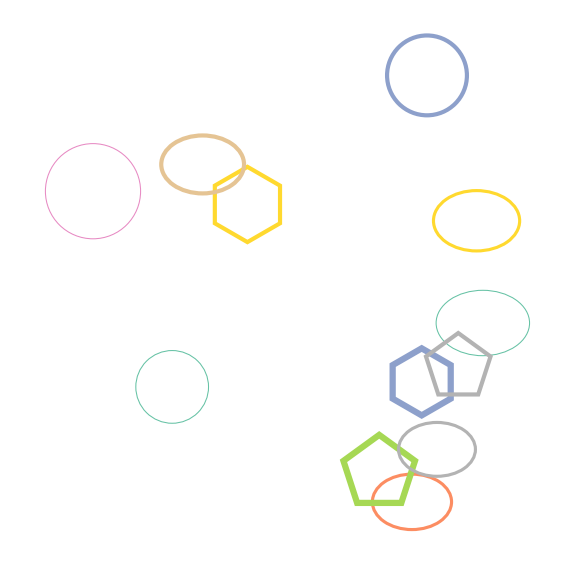[{"shape": "oval", "thickness": 0.5, "radius": 0.4, "center": [0.836, 0.44]}, {"shape": "circle", "thickness": 0.5, "radius": 0.31, "center": [0.298, 0.329]}, {"shape": "oval", "thickness": 1.5, "radius": 0.34, "center": [0.713, 0.13]}, {"shape": "circle", "thickness": 2, "radius": 0.35, "center": [0.739, 0.869]}, {"shape": "hexagon", "thickness": 3, "radius": 0.29, "center": [0.73, 0.338]}, {"shape": "circle", "thickness": 0.5, "radius": 0.41, "center": [0.161, 0.668]}, {"shape": "pentagon", "thickness": 3, "radius": 0.33, "center": [0.657, 0.181]}, {"shape": "oval", "thickness": 1.5, "radius": 0.37, "center": [0.825, 0.617]}, {"shape": "hexagon", "thickness": 2, "radius": 0.33, "center": [0.428, 0.645]}, {"shape": "oval", "thickness": 2, "radius": 0.36, "center": [0.351, 0.714]}, {"shape": "pentagon", "thickness": 2, "radius": 0.29, "center": [0.794, 0.364]}, {"shape": "oval", "thickness": 1.5, "radius": 0.33, "center": [0.757, 0.221]}]